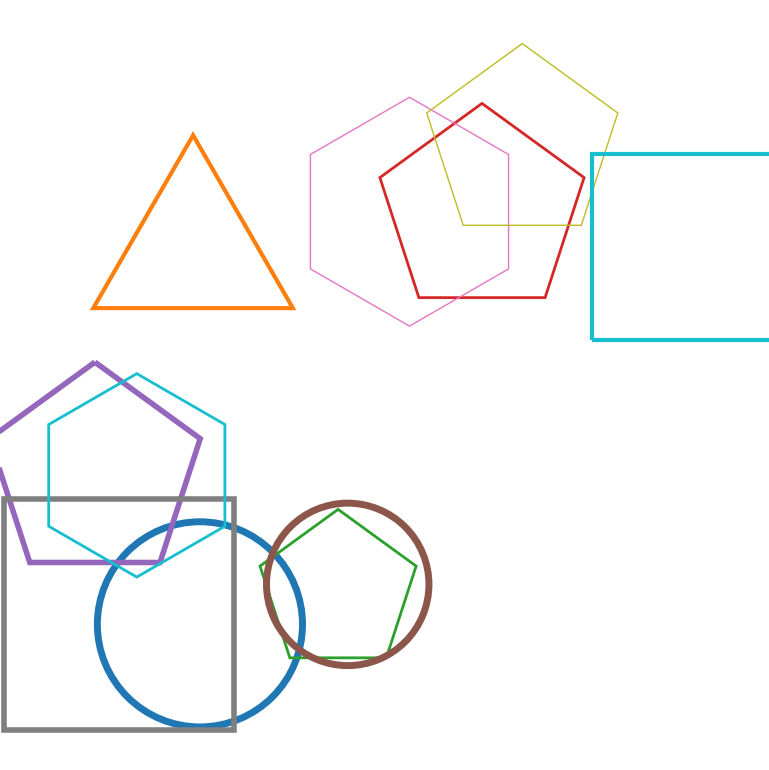[{"shape": "circle", "thickness": 2.5, "radius": 0.67, "center": [0.26, 0.189]}, {"shape": "triangle", "thickness": 1.5, "radius": 0.75, "center": [0.251, 0.675]}, {"shape": "pentagon", "thickness": 1, "radius": 0.53, "center": [0.439, 0.232]}, {"shape": "pentagon", "thickness": 1, "radius": 0.7, "center": [0.626, 0.726]}, {"shape": "pentagon", "thickness": 2, "radius": 0.72, "center": [0.123, 0.386]}, {"shape": "circle", "thickness": 2.5, "radius": 0.53, "center": [0.452, 0.241]}, {"shape": "hexagon", "thickness": 0.5, "radius": 0.74, "center": [0.532, 0.725]}, {"shape": "square", "thickness": 2, "radius": 0.75, "center": [0.154, 0.202]}, {"shape": "pentagon", "thickness": 0.5, "radius": 0.65, "center": [0.678, 0.813]}, {"shape": "hexagon", "thickness": 1, "radius": 0.66, "center": [0.178, 0.383]}, {"shape": "square", "thickness": 1.5, "radius": 0.6, "center": [0.89, 0.679]}]